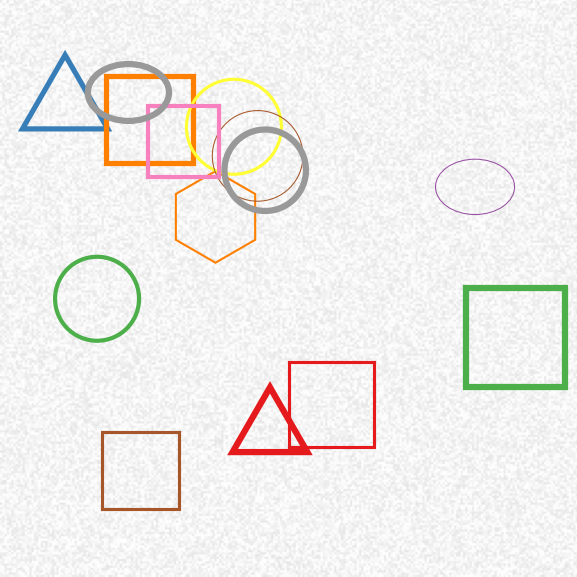[{"shape": "triangle", "thickness": 3, "radius": 0.37, "center": [0.467, 0.254]}, {"shape": "square", "thickness": 1.5, "radius": 0.37, "center": [0.574, 0.299]}, {"shape": "triangle", "thickness": 2.5, "radius": 0.43, "center": [0.113, 0.819]}, {"shape": "square", "thickness": 3, "radius": 0.43, "center": [0.893, 0.415]}, {"shape": "circle", "thickness": 2, "radius": 0.36, "center": [0.168, 0.482]}, {"shape": "oval", "thickness": 0.5, "radius": 0.34, "center": [0.823, 0.676]}, {"shape": "hexagon", "thickness": 1, "radius": 0.4, "center": [0.373, 0.624]}, {"shape": "square", "thickness": 2.5, "radius": 0.38, "center": [0.258, 0.792]}, {"shape": "circle", "thickness": 1.5, "radius": 0.41, "center": [0.405, 0.78]}, {"shape": "circle", "thickness": 0.5, "radius": 0.39, "center": [0.446, 0.729]}, {"shape": "square", "thickness": 1.5, "radius": 0.33, "center": [0.243, 0.185]}, {"shape": "square", "thickness": 2, "radius": 0.31, "center": [0.318, 0.755]}, {"shape": "circle", "thickness": 3, "radius": 0.35, "center": [0.459, 0.704]}, {"shape": "oval", "thickness": 3, "radius": 0.35, "center": [0.222, 0.839]}]